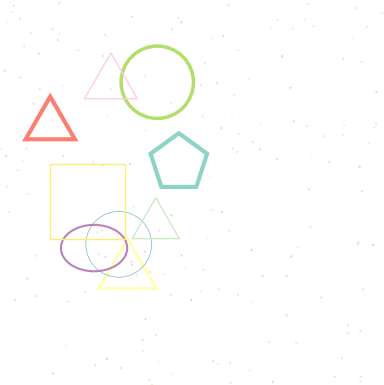[{"shape": "pentagon", "thickness": 3, "radius": 0.39, "center": [0.465, 0.577]}, {"shape": "triangle", "thickness": 2, "radius": 0.43, "center": [0.331, 0.294]}, {"shape": "triangle", "thickness": 3, "radius": 0.37, "center": [0.13, 0.675]}, {"shape": "circle", "thickness": 0.5, "radius": 0.43, "center": [0.308, 0.365]}, {"shape": "circle", "thickness": 2.5, "radius": 0.47, "center": [0.408, 0.786]}, {"shape": "triangle", "thickness": 1, "radius": 0.4, "center": [0.288, 0.783]}, {"shape": "oval", "thickness": 1.5, "radius": 0.43, "center": [0.244, 0.356]}, {"shape": "triangle", "thickness": 1, "radius": 0.35, "center": [0.405, 0.416]}, {"shape": "square", "thickness": 1, "radius": 0.49, "center": [0.227, 0.476]}]